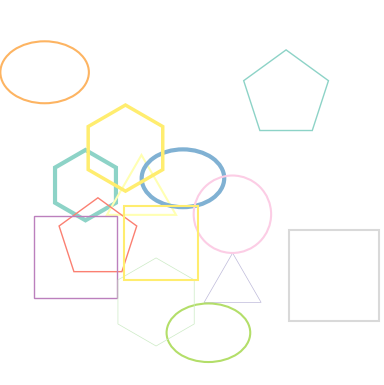[{"shape": "hexagon", "thickness": 3, "radius": 0.46, "center": [0.222, 0.519]}, {"shape": "pentagon", "thickness": 1, "radius": 0.58, "center": [0.743, 0.755]}, {"shape": "triangle", "thickness": 1.5, "radius": 0.52, "center": [0.367, 0.494]}, {"shape": "triangle", "thickness": 0.5, "radius": 0.43, "center": [0.604, 0.257]}, {"shape": "pentagon", "thickness": 1, "radius": 0.53, "center": [0.254, 0.38]}, {"shape": "oval", "thickness": 3, "radius": 0.54, "center": [0.475, 0.537]}, {"shape": "oval", "thickness": 1.5, "radius": 0.57, "center": [0.116, 0.812]}, {"shape": "oval", "thickness": 1.5, "radius": 0.54, "center": [0.541, 0.136]}, {"shape": "circle", "thickness": 1.5, "radius": 0.5, "center": [0.604, 0.444]}, {"shape": "square", "thickness": 1.5, "radius": 0.59, "center": [0.868, 0.285]}, {"shape": "square", "thickness": 1, "radius": 0.54, "center": [0.197, 0.333]}, {"shape": "hexagon", "thickness": 0.5, "radius": 0.57, "center": [0.405, 0.216]}, {"shape": "hexagon", "thickness": 2.5, "radius": 0.56, "center": [0.326, 0.615]}, {"shape": "square", "thickness": 1.5, "radius": 0.48, "center": [0.418, 0.369]}]